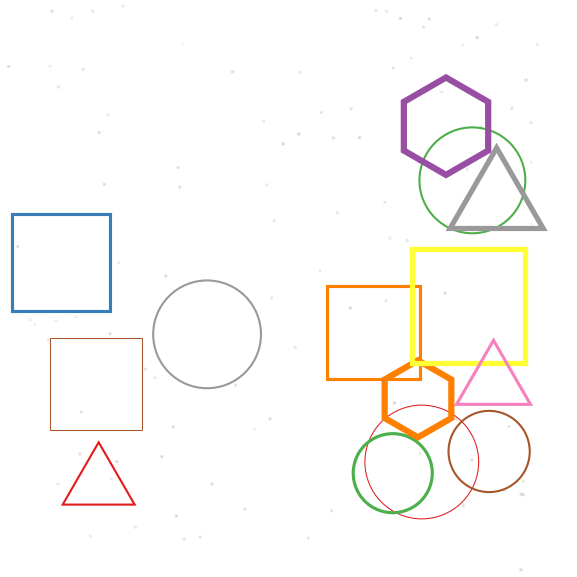[{"shape": "triangle", "thickness": 1, "radius": 0.36, "center": [0.171, 0.161]}, {"shape": "circle", "thickness": 0.5, "radius": 0.49, "center": [0.73, 0.199]}, {"shape": "square", "thickness": 1.5, "radius": 0.42, "center": [0.106, 0.544]}, {"shape": "circle", "thickness": 1.5, "radius": 0.34, "center": [0.68, 0.18]}, {"shape": "circle", "thickness": 1, "radius": 0.46, "center": [0.818, 0.687]}, {"shape": "hexagon", "thickness": 3, "radius": 0.42, "center": [0.772, 0.781]}, {"shape": "hexagon", "thickness": 3, "radius": 0.33, "center": [0.724, 0.309]}, {"shape": "square", "thickness": 1.5, "radius": 0.4, "center": [0.647, 0.423]}, {"shape": "square", "thickness": 2.5, "radius": 0.49, "center": [0.811, 0.469]}, {"shape": "circle", "thickness": 1, "radius": 0.35, "center": [0.847, 0.217]}, {"shape": "square", "thickness": 0.5, "radius": 0.4, "center": [0.166, 0.334]}, {"shape": "triangle", "thickness": 1.5, "radius": 0.37, "center": [0.855, 0.336]}, {"shape": "triangle", "thickness": 2.5, "radius": 0.47, "center": [0.86, 0.65]}, {"shape": "circle", "thickness": 1, "radius": 0.47, "center": [0.359, 0.42]}]